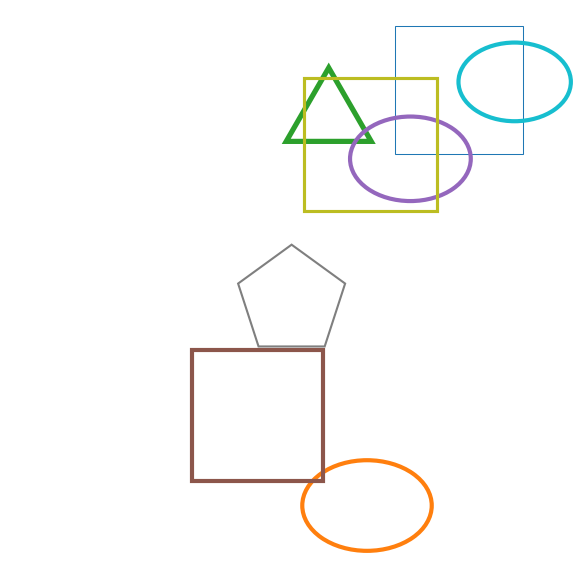[{"shape": "square", "thickness": 0.5, "radius": 0.55, "center": [0.795, 0.843]}, {"shape": "oval", "thickness": 2, "radius": 0.56, "center": [0.636, 0.124]}, {"shape": "triangle", "thickness": 2.5, "radius": 0.42, "center": [0.569, 0.797]}, {"shape": "oval", "thickness": 2, "radius": 0.52, "center": [0.711, 0.724]}, {"shape": "square", "thickness": 2, "radius": 0.57, "center": [0.446, 0.279]}, {"shape": "pentagon", "thickness": 1, "radius": 0.49, "center": [0.505, 0.478]}, {"shape": "square", "thickness": 1.5, "radius": 0.57, "center": [0.641, 0.749]}, {"shape": "oval", "thickness": 2, "radius": 0.49, "center": [0.891, 0.857]}]